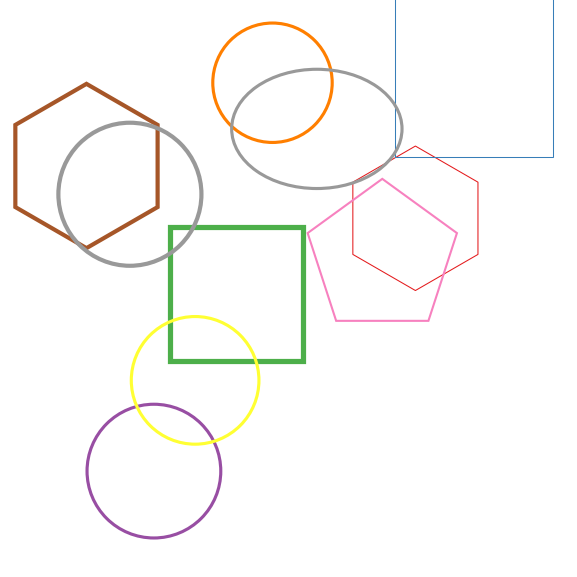[{"shape": "hexagon", "thickness": 0.5, "radius": 0.63, "center": [0.719, 0.621]}, {"shape": "square", "thickness": 0.5, "radius": 0.69, "center": [0.821, 0.864]}, {"shape": "square", "thickness": 2.5, "radius": 0.58, "center": [0.41, 0.49]}, {"shape": "circle", "thickness": 1.5, "radius": 0.58, "center": [0.267, 0.183]}, {"shape": "circle", "thickness": 1.5, "radius": 0.52, "center": [0.472, 0.856]}, {"shape": "circle", "thickness": 1.5, "radius": 0.55, "center": [0.338, 0.341]}, {"shape": "hexagon", "thickness": 2, "radius": 0.71, "center": [0.15, 0.712]}, {"shape": "pentagon", "thickness": 1, "radius": 0.68, "center": [0.662, 0.554]}, {"shape": "oval", "thickness": 1.5, "radius": 0.74, "center": [0.549, 0.776]}, {"shape": "circle", "thickness": 2, "radius": 0.62, "center": [0.225, 0.663]}]